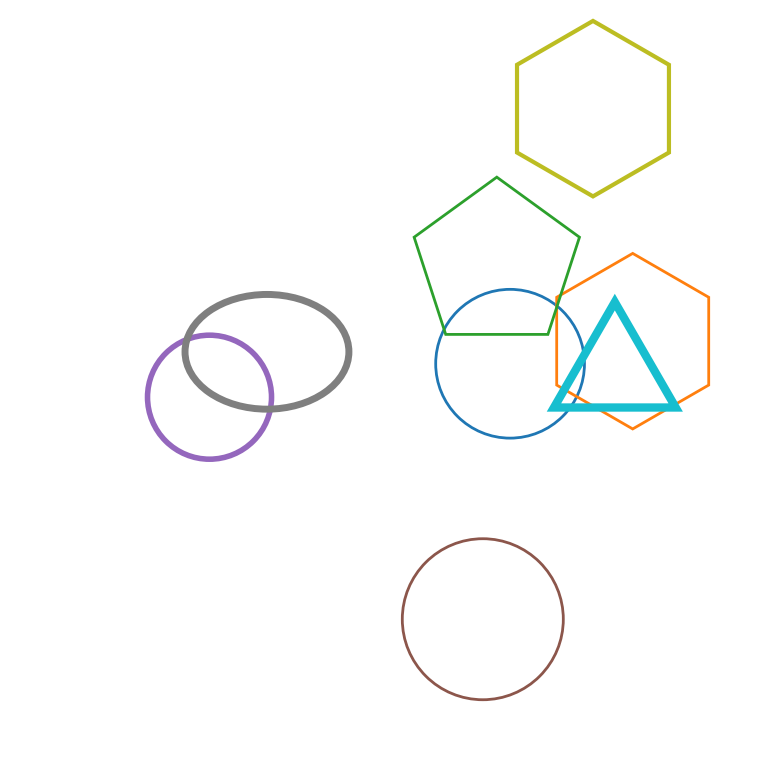[{"shape": "circle", "thickness": 1, "radius": 0.48, "center": [0.662, 0.528]}, {"shape": "hexagon", "thickness": 1, "radius": 0.57, "center": [0.822, 0.557]}, {"shape": "pentagon", "thickness": 1, "radius": 0.56, "center": [0.645, 0.657]}, {"shape": "circle", "thickness": 2, "radius": 0.4, "center": [0.272, 0.484]}, {"shape": "circle", "thickness": 1, "radius": 0.52, "center": [0.627, 0.196]}, {"shape": "oval", "thickness": 2.5, "radius": 0.53, "center": [0.347, 0.543]}, {"shape": "hexagon", "thickness": 1.5, "radius": 0.57, "center": [0.77, 0.859]}, {"shape": "triangle", "thickness": 3, "radius": 0.46, "center": [0.798, 0.516]}]